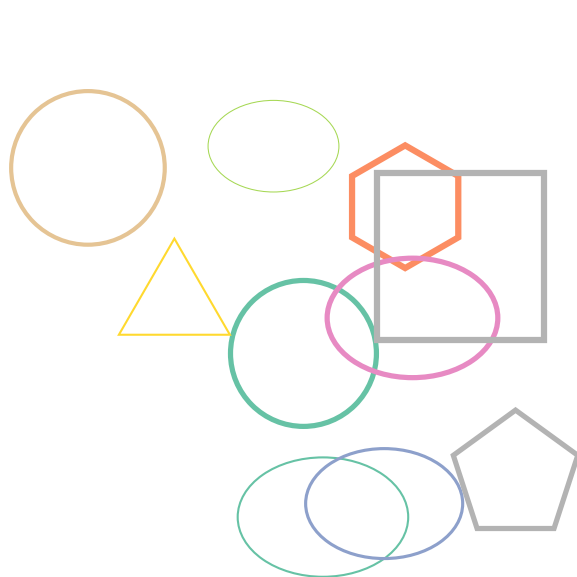[{"shape": "circle", "thickness": 2.5, "radius": 0.63, "center": [0.525, 0.387]}, {"shape": "oval", "thickness": 1, "radius": 0.74, "center": [0.559, 0.104]}, {"shape": "hexagon", "thickness": 3, "radius": 0.53, "center": [0.702, 0.641]}, {"shape": "oval", "thickness": 1.5, "radius": 0.68, "center": [0.665, 0.127]}, {"shape": "oval", "thickness": 2.5, "radius": 0.74, "center": [0.714, 0.449]}, {"shape": "oval", "thickness": 0.5, "radius": 0.57, "center": [0.474, 0.746]}, {"shape": "triangle", "thickness": 1, "radius": 0.55, "center": [0.302, 0.475]}, {"shape": "circle", "thickness": 2, "radius": 0.66, "center": [0.152, 0.708]}, {"shape": "square", "thickness": 3, "radius": 0.72, "center": [0.798, 0.555]}, {"shape": "pentagon", "thickness": 2.5, "radius": 0.57, "center": [0.893, 0.176]}]